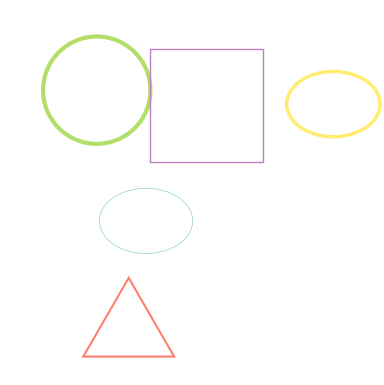[{"shape": "oval", "thickness": 0.5, "radius": 0.61, "center": [0.379, 0.426]}, {"shape": "triangle", "thickness": 1.5, "radius": 0.68, "center": [0.334, 0.142]}, {"shape": "circle", "thickness": 3, "radius": 0.7, "center": [0.251, 0.766]}, {"shape": "square", "thickness": 1, "radius": 0.73, "center": [0.537, 0.725]}, {"shape": "oval", "thickness": 2.5, "radius": 0.61, "center": [0.866, 0.73]}]